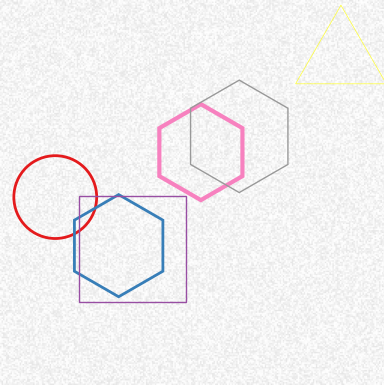[{"shape": "circle", "thickness": 2, "radius": 0.54, "center": [0.144, 0.488]}, {"shape": "hexagon", "thickness": 2, "radius": 0.66, "center": [0.308, 0.362]}, {"shape": "square", "thickness": 1, "radius": 0.69, "center": [0.345, 0.353]}, {"shape": "triangle", "thickness": 0.5, "radius": 0.68, "center": [0.886, 0.85]}, {"shape": "hexagon", "thickness": 3, "radius": 0.62, "center": [0.522, 0.605]}, {"shape": "hexagon", "thickness": 1, "radius": 0.73, "center": [0.621, 0.646]}]